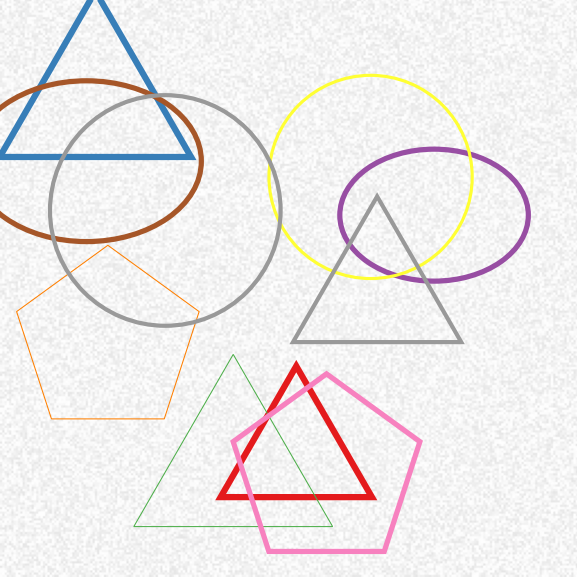[{"shape": "triangle", "thickness": 3, "radius": 0.76, "center": [0.513, 0.214]}, {"shape": "triangle", "thickness": 3, "radius": 0.96, "center": [0.165, 0.823]}, {"shape": "triangle", "thickness": 0.5, "radius": 0.99, "center": [0.404, 0.187]}, {"shape": "oval", "thickness": 2.5, "radius": 0.82, "center": [0.752, 0.627]}, {"shape": "pentagon", "thickness": 0.5, "radius": 0.83, "center": [0.187, 0.408]}, {"shape": "circle", "thickness": 1.5, "radius": 0.88, "center": [0.642, 0.693]}, {"shape": "oval", "thickness": 2.5, "radius": 0.99, "center": [0.15, 0.72]}, {"shape": "pentagon", "thickness": 2.5, "radius": 0.85, "center": [0.565, 0.182]}, {"shape": "circle", "thickness": 2, "radius": 1.0, "center": [0.286, 0.635]}, {"shape": "triangle", "thickness": 2, "radius": 0.84, "center": [0.653, 0.491]}]